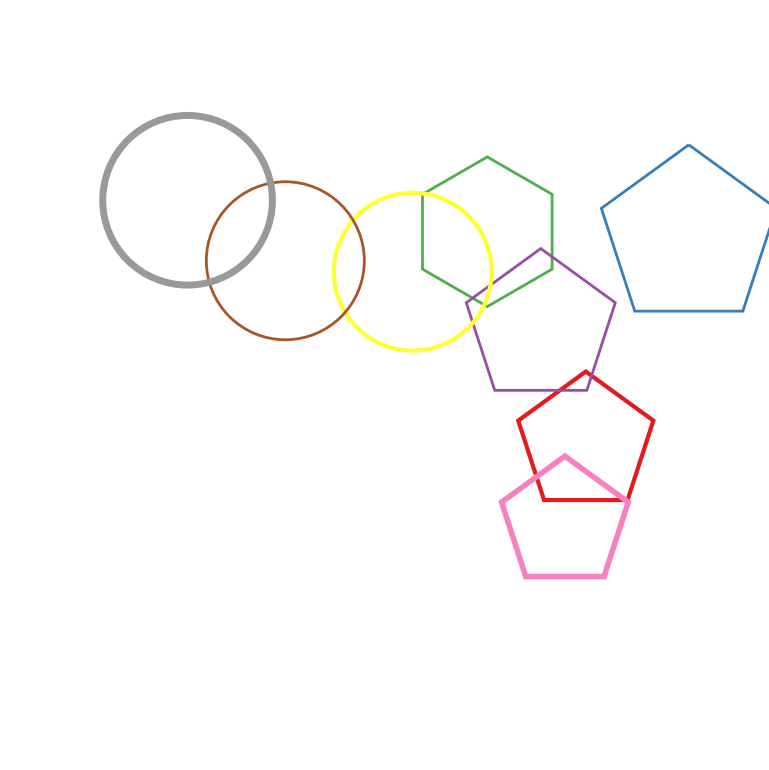[{"shape": "pentagon", "thickness": 1.5, "radius": 0.46, "center": [0.761, 0.425]}, {"shape": "pentagon", "thickness": 1, "radius": 0.6, "center": [0.895, 0.693]}, {"shape": "hexagon", "thickness": 1, "radius": 0.49, "center": [0.633, 0.699]}, {"shape": "pentagon", "thickness": 1, "radius": 0.51, "center": [0.702, 0.575]}, {"shape": "circle", "thickness": 1.5, "radius": 0.51, "center": [0.536, 0.647]}, {"shape": "circle", "thickness": 1, "radius": 0.51, "center": [0.371, 0.661]}, {"shape": "pentagon", "thickness": 2, "radius": 0.43, "center": [0.734, 0.321]}, {"shape": "circle", "thickness": 2.5, "radius": 0.55, "center": [0.244, 0.74]}]